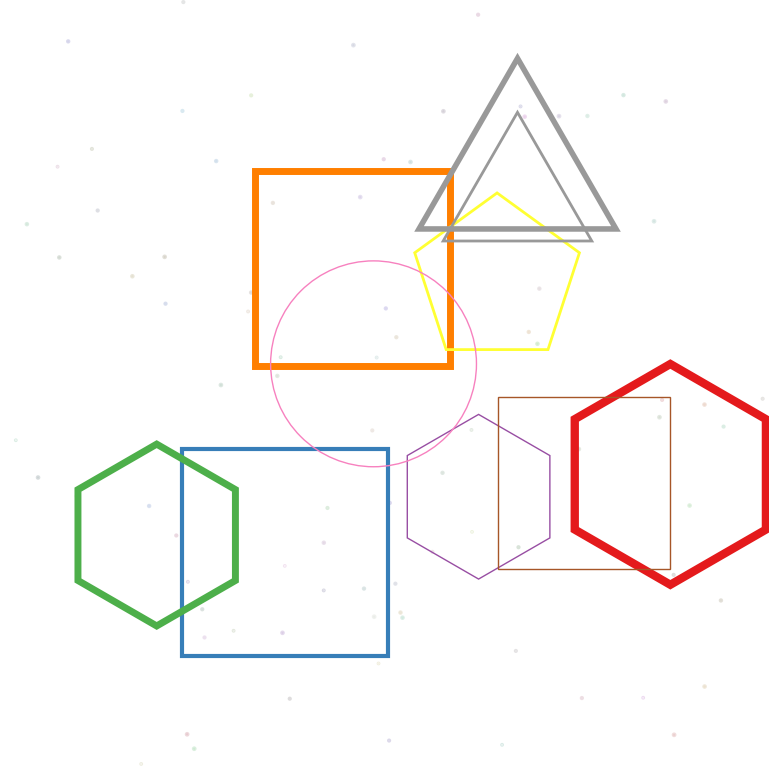[{"shape": "hexagon", "thickness": 3, "radius": 0.72, "center": [0.871, 0.384]}, {"shape": "square", "thickness": 1.5, "radius": 0.67, "center": [0.37, 0.283]}, {"shape": "hexagon", "thickness": 2.5, "radius": 0.59, "center": [0.203, 0.305]}, {"shape": "hexagon", "thickness": 0.5, "radius": 0.53, "center": [0.622, 0.355]}, {"shape": "square", "thickness": 2.5, "radius": 0.63, "center": [0.458, 0.651]}, {"shape": "pentagon", "thickness": 1, "radius": 0.56, "center": [0.646, 0.637]}, {"shape": "square", "thickness": 0.5, "radius": 0.56, "center": [0.758, 0.373]}, {"shape": "circle", "thickness": 0.5, "radius": 0.67, "center": [0.485, 0.528]}, {"shape": "triangle", "thickness": 2, "radius": 0.74, "center": [0.672, 0.776]}, {"shape": "triangle", "thickness": 1, "radius": 0.56, "center": [0.672, 0.743]}]